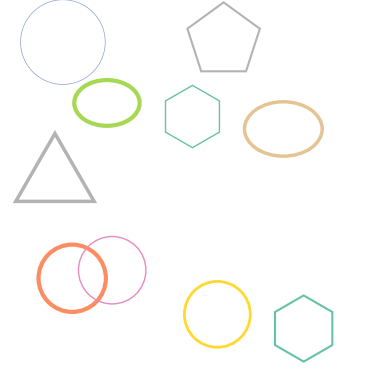[{"shape": "hexagon", "thickness": 1.5, "radius": 0.43, "center": [0.789, 0.147]}, {"shape": "hexagon", "thickness": 1, "radius": 0.4, "center": [0.5, 0.697]}, {"shape": "circle", "thickness": 3, "radius": 0.44, "center": [0.188, 0.277]}, {"shape": "circle", "thickness": 0.5, "radius": 0.55, "center": [0.163, 0.891]}, {"shape": "circle", "thickness": 1, "radius": 0.44, "center": [0.291, 0.298]}, {"shape": "oval", "thickness": 3, "radius": 0.42, "center": [0.278, 0.733]}, {"shape": "circle", "thickness": 2, "radius": 0.43, "center": [0.564, 0.184]}, {"shape": "oval", "thickness": 2.5, "radius": 0.5, "center": [0.736, 0.665]}, {"shape": "triangle", "thickness": 2.5, "radius": 0.59, "center": [0.143, 0.536]}, {"shape": "pentagon", "thickness": 1.5, "radius": 0.49, "center": [0.581, 0.895]}]